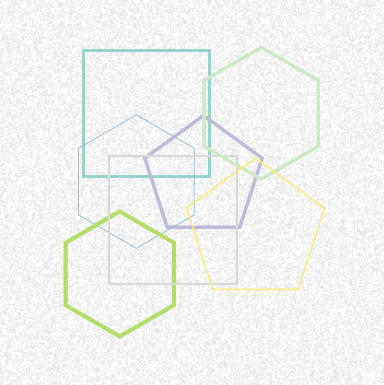[{"shape": "square", "thickness": 2, "radius": 0.82, "center": [0.379, 0.708]}, {"shape": "pentagon", "thickness": 2.5, "radius": 0.8, "center": [0.529, 0.54]}, {"shape": "hexagon", "thickness": 0.5, "radius": 0.87, "center": [0.354, 0.528]}, {"shape": "hexagon", "thickness": 3, "radius": 0.81, "center": [0.311, 0.288]}, {"shape": "square", "thickness": 1.5, "radius": 0.83, "center": [0.45, 0.429]}, {"shape": "hexagon", "thickness": 2.5, "radius": 0.86, "center": [0.678, 0.706]}, {"shape": "pentagon", "thickness": 1, "radius": 0.94, "center": [0.664, 0.401]}]